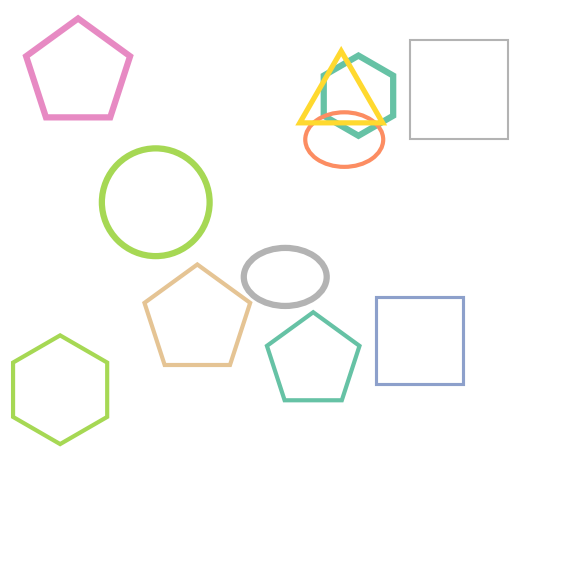[{"shape": "hexagon", "thickness": 3, "radius": 0.35, "center": [0.621, 0.833]}, {"shape": "pentagon", "thickness": 2, "radius": 0.42, "center": [0.542, 0.374]}, {"shape": "oval", "thickness": 2, "radius": 0.34, "center": [0.596, 0.757]}, {"shape": "square", "thickness": 1.5, "radius": 0.38, "center": [0.727, 0.409]}, {"shape": "pentagon", "thickness": 3, "radius": 0.47, "center": [0.135, 0.872]}, {"shape": "circle", "thickness": 3, "radius": 0.47, "center": [0.27, 0.649]}, {"shape": "hexagon", "thickness": 2, "radius": 0.47, "center": [0.104, 0.324]}, {"shape": "triangle", "thickness": 2.5, "radius": 0.41, "center": [0.591, 0.828]}, {"shape": "pentagon", "thickness": 2, "radius": 0.48, "center": [0.342, 0.445]}, {"shape": "oval", "thickness": 3, "radius": 0.36, "center": [0.494, 0.52]}, {"shape": "square", "thickness": 1, "radius": 0.43, "center": [0.795, 0.844]}]